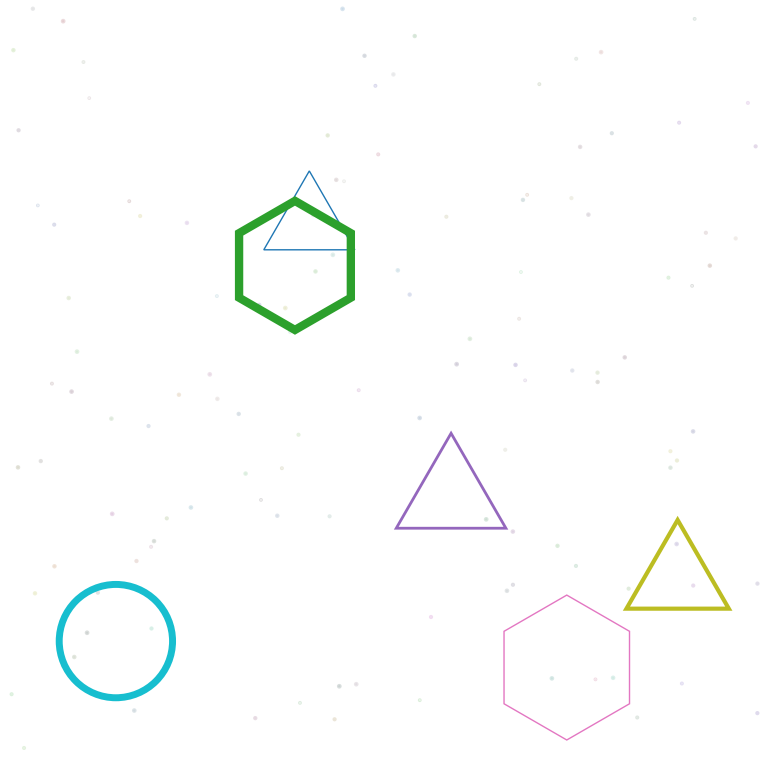[{"shape": "triangle", "thickness": 0.5, "radius": 0.34, "center": [0.402, 0.71]}, {"shape": "hexagon", "thickness": 3, "radius": 0.42, "center": [0.383, 0.655]}, {"shape": "triangle", "thickness": 1, "radius": 0.41, "center": [0.586, 0.355]}, {"shape": "hexagon", "thickness": 0.5, "radius": 0.47, "center": [0.736, 0.133]}, {"shape": "triangle", "thickness": 1.5, "radius": 0.38, "center": [0.88, 0.248]}, {"shape": "circle", "thickness": 2.5, "radius": 0.37, "center": [0.15, 0.167]}]